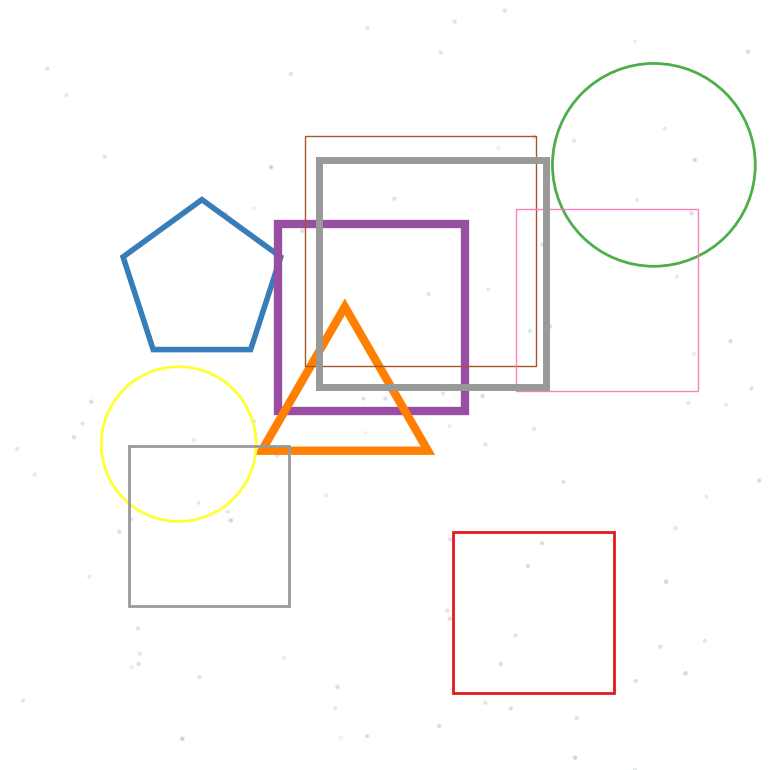[{"shape": "square", "thickness": 1, "radius": 0.52, "center": [0.693, 0.204]}, {"shape": "pentagon", "thickness": 2, "radius": 0.54, "center": [0.262, 0.633]}, {"shape": "circle", "thickness": 1, "radius": 0.66, "center": [0.849, 0.786]}, {"shape": "square", "thickness": 3, "radius": 0.61, "center": [0.482, 0.587]}, {"shape": "triangle", "thickness": 3, "radius": 0.62, "center": [0.448, 0.477]}, {"shape": "circle", "thickness": 1, "radius": 0.5, "center": [0.232, 0.423]}, {"shape": "square", "thickness": 0.5, "radius": 0.75, "center": [0.547, 0.674]}, {"shape": "square", "thickness": 0.5, "radius": 0.59, "center": [0.789, 0.61]}, {"shape": "square", "thickness": 1, "radius": 0.52, "center": [0.272, 0.317]}, {"shape": "square", "thickness": 2.5, "radius": 0.74, "center": [0.561, 0.644]}]